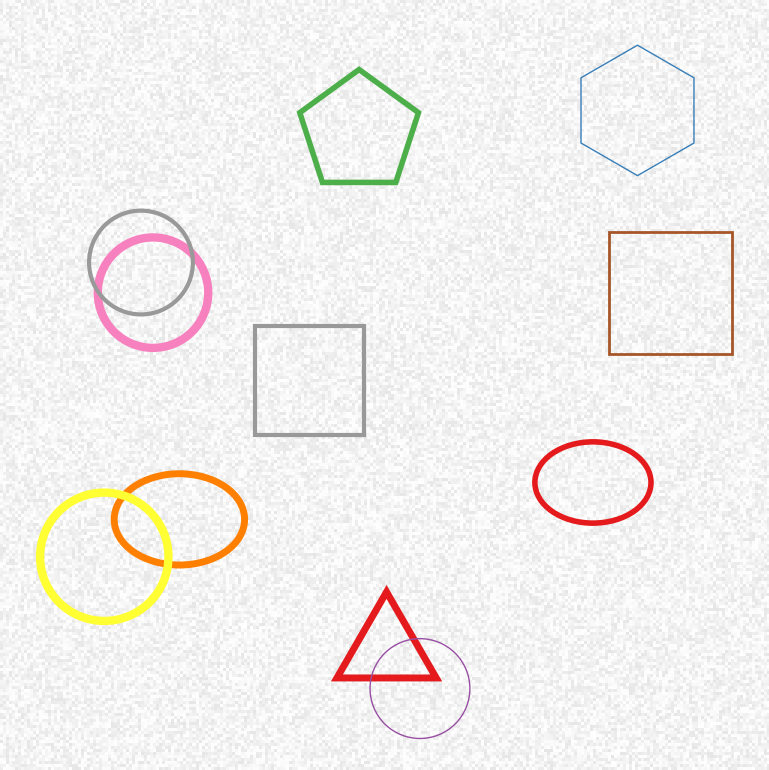[{"shape": "triangle", "thickness": 2.5, "radius": 0.37, "center": [0.502, 0.157]}, {"shape": "oval", "thickness": 2, "radius": 0.38, "center": [0.77, 0.373]}, {"shape": "hexagon", "thickness": 0.5, "radius": 0.42, "center": [0.828, 0.857]}, {"shape": "pentagon", "thickness": 2, "radius": 0.41, "center": [0.466, 0.829]}, {"shape": "circle", "thickness": 0.5, "radius": 0.32, "center": [0.545, 0.106]}, {"shape": "oval", "thickness": 2.5, "radius": 0.42, "center": [0.233, 0.325]}, {"shape": "circle", "thickness": 3, "radius": 0.42, "center": [0.135, 0.277]}, {"shape": "square", "thickness": 1, "radius": 0.4, "center": [0.871, 0.619]}, {"shape": "circle", "thickness": 3, "radius": 0.36, "center": [0.199, 0.62]}, {"shape": "circle", "thickness": 1.5, "radius": 0.34, "center": [0.183, 0.659]}, {"shape": "square", "thickness": 1.5, "radius": 0.35, "center": [0.402, 0.506]}]